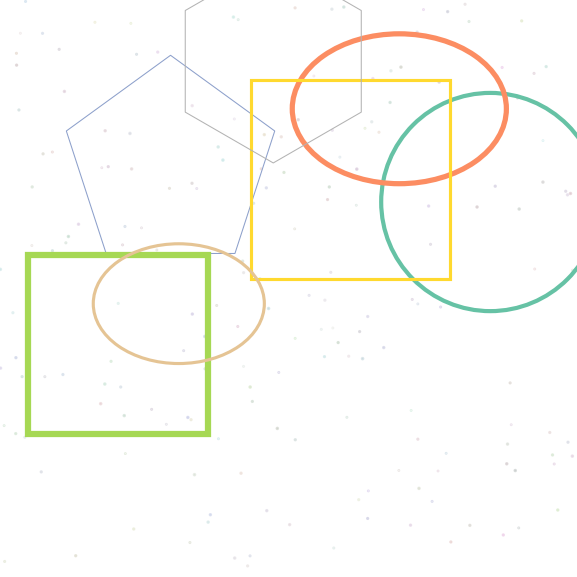[{"shape": "circle", "thickness": 2, "radius": 0.94, "center": [0.849, 0.649]}, {"shape": "oval", "thickness": 2.5, "radius": 0.93, "center": [0.691, 0.811]}, {"shape": "pentagon", "thickness": 0.5, "radius": 0.95, "center": [0.295, 0.714]}, {"shape": "square", "thickness": 3, "radius": 0.78, "center": [0.204, 0.402]}, {"shape": "square", "thickness": 1.5, "radius": 0.86, "center": [0.607, 0.688]}, {"shape": "oval", "thickness": 1.5, "radius": 0.74, "center": [0.31, 0.473]}, {"shape": "hexagon", "thickness": 0.5, "radius": 0.88, "center": [0.473, 0.893]}]